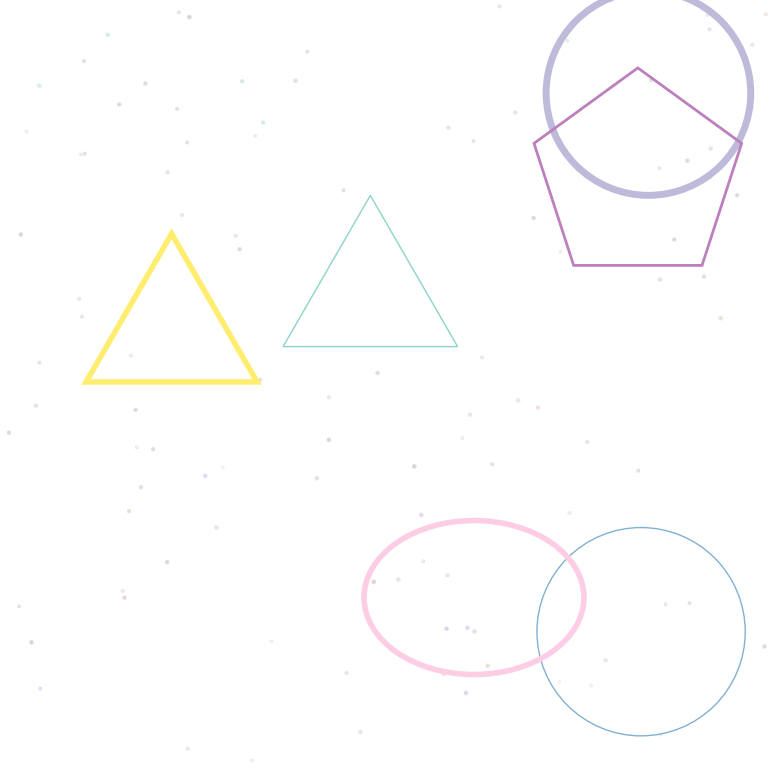[{"shape": "triangle", "thickness": 0.5, "radius": 0.65, "center": [0.481, 0.615]}, {"shape": "circle", "thickness": 2.5, "radius": 0.66, "center": [0.842, 0.879]}, {"shape": "circle", "thickness": 0.5, "radius": 0.68, "center": [0.833, 0.18]}, {"shape": "oval", "thickness": 2, "radius": 0.71, "center": [0.616, 0.224]}, {"shape": "pentagon", "thickness": 1, "radius": 0.71, "center": [0.828, 0.77]}, {"shape": "triangle", "thickness": 2, "radius": 0.64, "center": [0.223, 0.568]}]